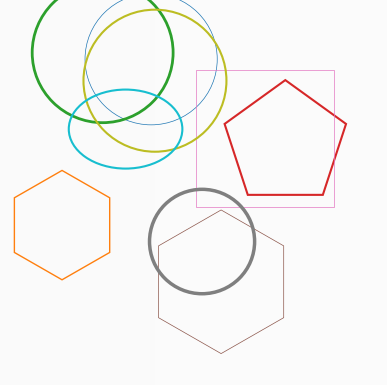[{"shape": "circle", "thickness": 0.5, "radius": 0.85, "center": [0.39, 0.846]}, {"shape": "hexagon", "thickness": 1, "radius": 0.71, "center": [0.16, 0.415]}, {"shape": "circle", "thickness": 2, "radius": 0.91, "center": [0.265, 0.863]}, {"shape": "pentagon", "thickness": 1.5, "radius": 0.82, "center": [0.736, 0.627]}, {"shape": "hexagon", "thickness": 0.5, "radius": 0.93, "center": [0.571, 0.268]}, {"shape": "square", "thickness": 0.5, "radius": 0.89, "center": [0.685, 0.639]}, {"shape": "circle", "thickness": 2.5, "radius": 0.68, "center": [0.521, 0.373]}, {"shape": "circle", "thickness": 1.5, "radius": 0.92, "center": [0.4, 0.79]}, {"shape": "oval", "thickness": 1.5, "radius": 0.73, "center": [0.324, 0.665]}]